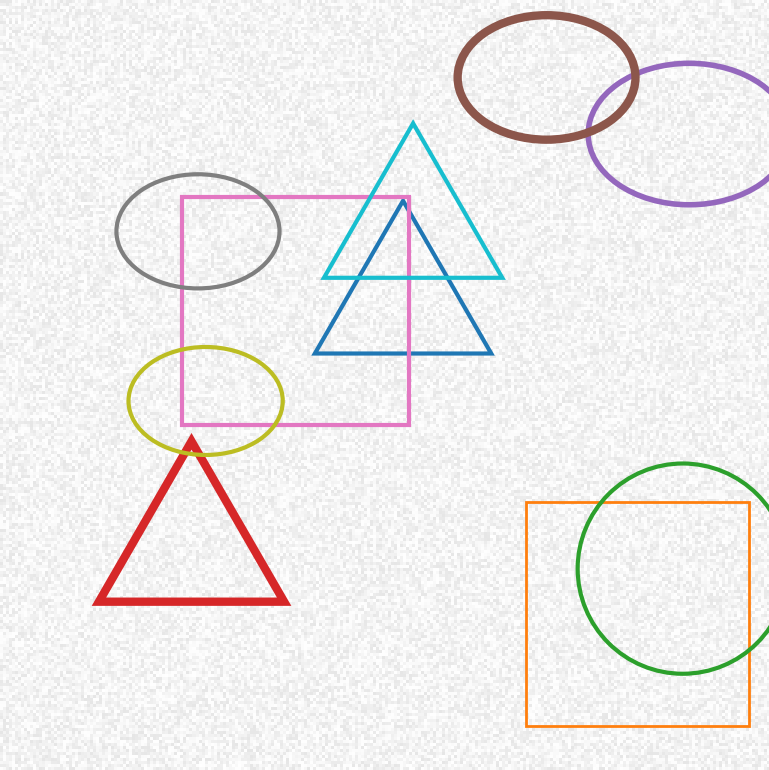[{"shape": "triangle", "thickness": 1.5, "radius": 0.66, "center": [0.523, 0.607]}, {"shape": "square", "thickness": 1, "radius": 0.73, "center": [0.828, 0.203]}, {"shape": "circle", "thickness": 1.5, "radius": 0.68, "center": [0.887, 0.262]}, {"shape": "triangle", "thickness": 3, "radius": 0.69, "center": [0.249, 0.288]}, {"shape": "oval", "thickness": 2, "radius": 0.66, "center": [0.895, 0.826]}, {"shape": "oval", "thickness": 3, "radius": 0.58, "center": [0.71, 0.899]}, {"shape": "square", "thickness": 1.5, "radius": 0.74, "center": [0.384, 0.596]}, {"shape": "oval", "thickness": 1.5, "radius": 0.53, "center": [0.257, 0.7]}, {"shape": "oval", "thickness": 1.5, "radius": 0.5, "center": [0.267, 0.479]}, {"shape": "triangle", "thickness": 1.5, "radius": 0.67, "center": [0.537, 0.706]}]